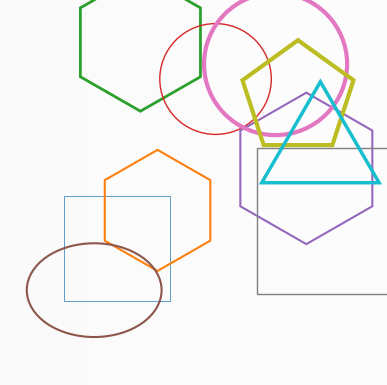[{"shape": "square", "thickness": 0.5, "radius": 0.69, "center": [0.303, 0.354]}, {"shape": "hexagon", "thickness": 1.5, "radius": 0.79, "center": [0.407, 0.454]}, {"shape": "hexagon", "thickness": 2, "radius": 0.89, "center": [0.362, 0.89]}, {"shape": "circle", "thickness": 1, "radius": 0.72, "center": [0.556, 0.795]}, {"shape": "hexagon", "thickness": 1.5, "radius": 0.98, "center": [0.791, 0.563]}, {"shape": "oval", "thickness": 1.5, "radius": 0.87, "center": [0.243, 0.246]}, {"shape": "circle", "thickness": 3, "radius": 0.92, "center": [0.711, 0.834]}, {"shape": "square", "thickness": 1, "radius": 0.95, "center": [0.854, 0.425]}, {"shape": "pentagon", "thickness": 3, "radius": 0.75, "center": [0.769, 0.745]}, {"shape": "triangle", "thickness": 2.5, "radius": 0.87, "center": [0.827, 0.613]}]